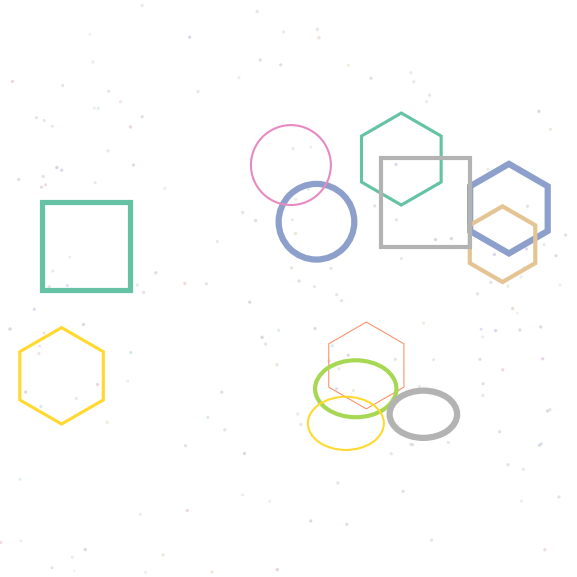[{"shape": "hexagon", "thickness": 1.5, "radius": 0.4, "center": [0.695, 0.724]}, {"shape": "square", "thickness": 2.5, "radius": 0.38, "center": [0.148, 0.573]}, {"shape": "hexagon", "thickness": 0.5, "radius": 0.38, "center": [0.634, 0.366]}, {"shape": "hexagon", "thickness": 3, "radius": 0.39, "center": [0.881, 0.638]}, {"shape": "circle", "thickness": 3, "radius": 0.33, "center": [0.548, 0.615]}, {"shape": "circle", "thickness": 1, "radius": 0.35, "center": [0.504, 0.713]}, {"shape": "oval", "thickness": 2, "radius": 0.35, "center": [0.616, 0.326]}, {"shape": "hexagon", "thickness": 1.5, "radius": 0.42, "center": [0.107, 0.348]}, {"shape": "oval", "thickness": 1, "radius": 0.33, "center": [0.599, 0.266]}, {"shape": "hexagon", "thickness": 2, "radius": 0.33, "center": [0.87, 0.576]}, {"shape": "square", "thickness": 2, "radius": 0.39, "center": [0.737, 0.649]}, {"shape": "oval", "thickness": 3, "radius": 0.29, "center": [0.733, 0.282]}]